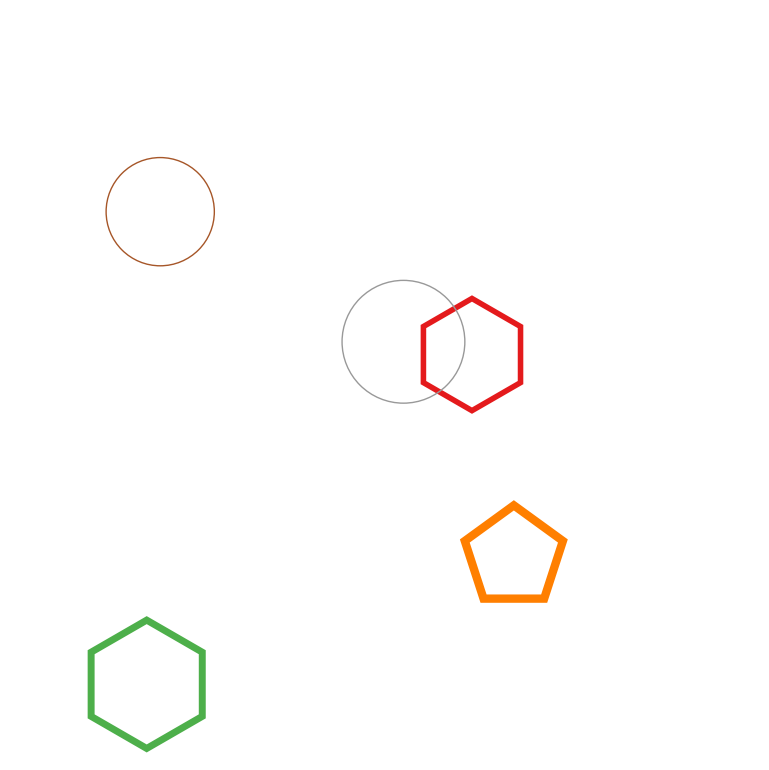[{"shape": "hexagon", "thickness": 2, "radius": 0.36, "center": [0.613, 0.54]}, {"shape": "hexagon", "thickness": 2.5, "radius": 0.42, "center": [0.191, 0.111]}, {"shape": "pentagon", "thickness": 3, "radius": 0.33, "center": [0.667, 0.277]}, {"shape": "circle", "thickness": 0.5, "radius": 0.35, "center": [0.208, 0.725]}, {"shape": "circle", "thickness": 0.5, "radius": 0.4, "center": [0.524, 0.556]}]